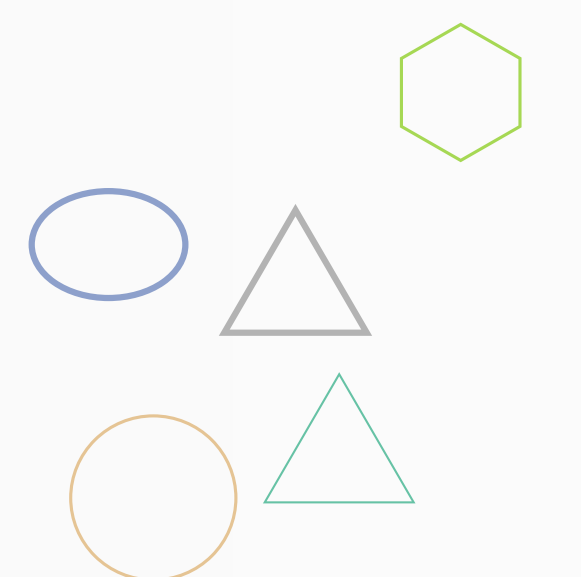[{"shape": "triangle", "thickness": 1, "radius": 0.74, "center": [0.584, 0.203]}, {"shape": "oval", "thickness": 3, "radius": 0.66, "center": [0.187, 0.576]}, {"shape": "hexagon", "thickness": 1.5, "radius": 0.59, "center": [0.793, 0.839]}, {"shape": "circle", "thickness": 1.5, "radius": 0.71, "center": [0.264, 0.137]}, {"shape": "triangle", "thickness": 3, "radius": 0.71, "center": [0.508, 0.494]}]